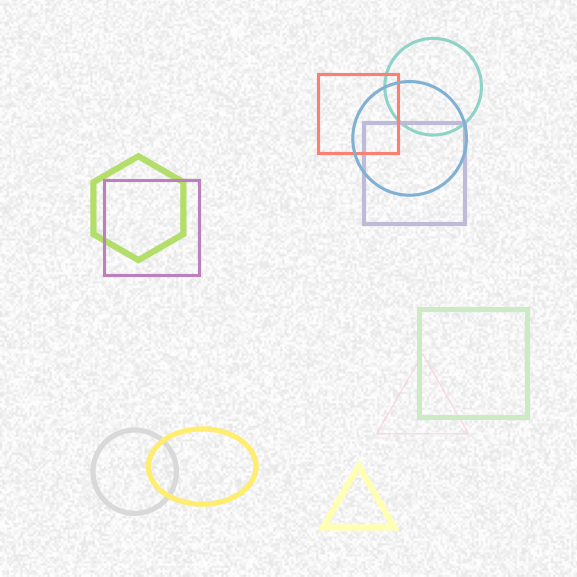[{"shape": "circle", "thickness": 1.5, "radius": 0.42, "center": [0.75, 0.849]}, {"shape": "triangle", "thickness": 3, "radius": 0.36, "center": [0.621, 0.122]}, {"shape": "square", "thickness": 2, "radius": 0.44, "center": [0.718, 0.699]}, {"shape": "square", "thickness": 1.5, "radius": 0.34, "center": [0.62, 0.803]}, {"shape": "circle", "thickness": 1.5, "radius": 0.49, "center": [0.709, 0.759]}, {"shape": "hexagon", "thickness": 3, "radius": 0.45, "center": [0.24, 0.639]}, {"shape": "triangle", "thickness": 0.5, "radius": 0.46, "center": [0.732, 0.294]}, {"shape": "circle", "thickness": 2.5, "radius": 0.36, "center": [0.233, 0.182]}, {"shape": "square", "thickness": 1.5, "radius": 0.41, "center": [0.263, 0.605]}, {"shape": "square", "thickness": 2.5, "radius": 0.47, "center": [0.818, 0.37]}, {"shape": "oval", "thickness": 2.5, "radius": 0.47, "center": [0.35, 0.191]}]